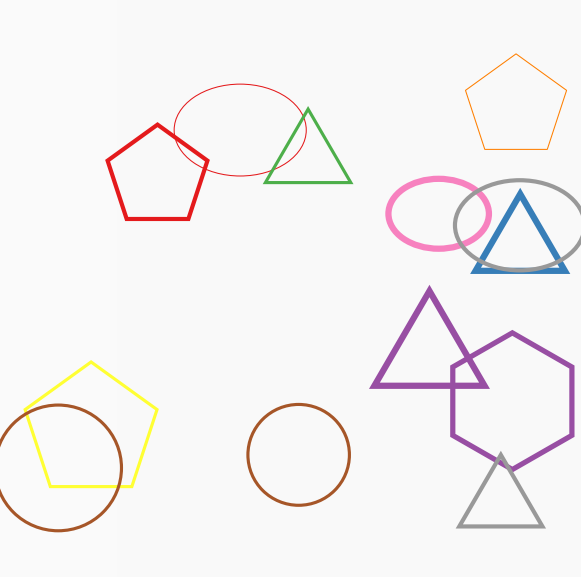[{"shape": "oval", "thickness": 0.5, "radius": 0.57, "center": [0.413, 0.774]}, {"shape": "pentagon", "thickness": 2, "radius": 0.45, "center": [0.271, 0.693]}, {"shape": "triangle", "thickness": 3, "radius": 0.44, "center": [0.895, 0.575]}, {"shape": "triangle", "thickness": 1.5, "radius": 0.42, "center": [0.53, 0.725]}, {"shape": "hexagon", "thickness": 2.5, "radius": 0.59, "center": [0.881, 0.304]}, {"shape": "triangle", "thickness": 3, "radius": 0.55, "center": [0.739, 0.386]}, {"shape": "pentagon", "thickness": 0.5, "radius": 0.46, "center": [0.888, 0.814]}, {"shape": "pentagon", "thickness": 1.5, "radius": 0.6, "center": [0.157, 0.253]}, {"shape": "circle", "thickness": 1.5, "radius": 0.54, "center": [0.1, 0.189]}, {"shape": "circle", "thickness": 1.5, "radius": 0.44, "center": [0.514, 0.211]}, {"shape": "oval", "thickness": 3, "radius": 0.43, "center": [0.755, 0.629]}, {"shape": "oval", "thickness": 2, "radius": 0.56, "center": [0.894, 0.609]}, {"shape": "triangle", "thickness": 2, "radius": 0.41, "center": [0.862, 0.129]}]